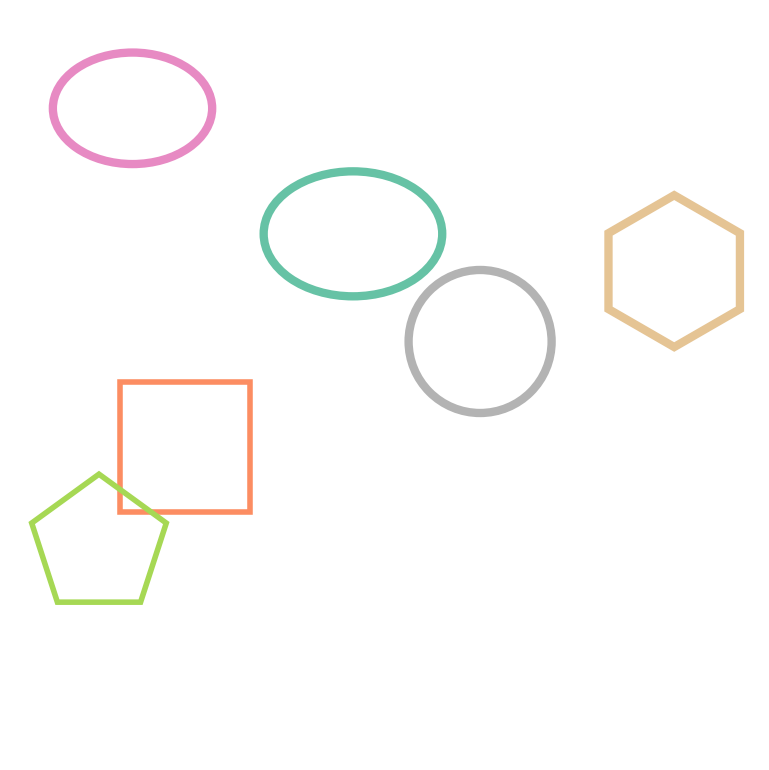[{"shape": "oval", "thickness": 3, "radius": 0.58, "center": [0.458, 0.696]}, {"shape": "square", "thickness": 2, "radius": 0.42, "center": [0.24, 0.42]}, {"shape": "oval", "thickness": 3, "radius": 0.52, "center": [0.172, 0.859]}, {"shape": "pentagon", "thickness": 2, "radius": 0.46, "center": [0.129, 0.292]}, {"shape": "hexagon", "thickness": 3, "radius": 0.49, "center": [0.876, 0.648]}, {"shape": "circle", "thickness": 3, "radius": 0.46, "center": [0.624, 0.557]}]